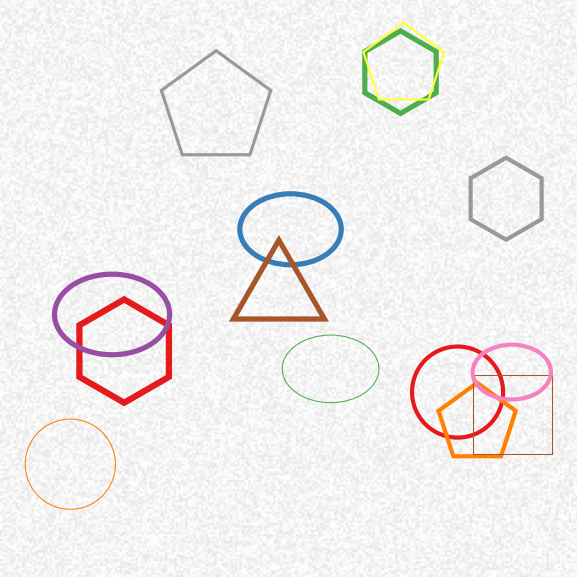[{"shape": "circle", "thickness": 2, "radius": 0.39, "center": [0.792, 0.32]}, {"shape": "hexagon", "thickness": 3, "radius": 0.45, "center": [0.215, 0.391]}, {"shape": "oval", "thickness": 2.5, "radius": 0.44, "center": [0.503, 0.602]}, {"shape": "hexagon", "thickness": 2.5, "radius": 0.36, "center": [0.694, 0.874]}, {"shape": "oval", "thickness": 0.5, "radius": 0.42, "center": [0.572, 0.36]}, {"shape": "oval", "thickness": 2.5, "radius": 0.5, "center": [0.194, 0.455]}, {"shape": "pentagon", "thickness": 2, "radius": 0.35, "center": [0.826, 0.266]}, {"shape": "circle", "thickness": 0.5, "radius": 0.39, "center": [0.122, 0.195]}, {"shape": "pentagon", "thickness": 1, "radius": 0.37, "center": [0.699, 0.886]}, {"shape": "triangle", "thickness": 2.5, "radius": 0.46, "center": [0.483, 0.492]}, {"shape": "square", "thickness": 0.5, "radius": 0.35, "center": [0.888, 0.282]}, {"shape": "oval", "thickness": 2, "radius": 0.34, "center": [0.886, 0.355]}, {"shape": "hexagon", "thickness": 2, "radius": 0.35, "center": [0.876, 0.655]}, {"shape": "pentagon", "thickness": 1.5, "radius": 0.5, "center": [0.374, 0.812]}]